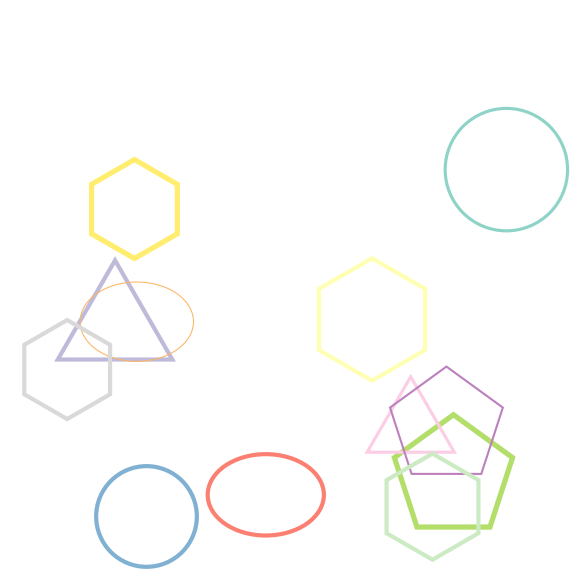[{"shape": "circle", "thickness": 1.5, "radius": 0.53, "center": [0.877, 0.705]}, {"shape": "hexagon", "thickness": 2, "radius": 0.53, "center": [0.644, 0.446]}, {"shape": "triangle", "thickness": 2, "radius": 0.57, "center": [0.199, 0.434]}, {"shape": "oval", "thickness": 2, "radius": 0.5, "center": [0.46, 0.142]}, {"shape": "circle", "thickness": 2, "radius": 0.44, "center": [0.254, 0.105]}, {"shape": "oval", "thickness": 0.5, "radius": 0.49, "center": [0.237, 0.442]}, {"shape": "pentagon", "thickness": 2.5, "radius": 0.54, "center": [0.785, 0.173]}, {"shape": "triangle", "thickness": 1.5, "radius": 0.44, "center": [0.711, 0.26]}, {"shape": "hexagon", "thickness": 2, "radius": 0.43, "center": [0.116, 0.359]}, {"shape": "pentagon", "thickness": 1, "radius": 0.51, "center": [0.773, 0.262]}, {"shape": "hexagon", "thickness": 2, "radius": 0.46, "center": [0.749, 0.122]}, {"shape": "hexagon", "thickness": 2.5, "radius": 0.43, "center": [0.233, 0.637]}]